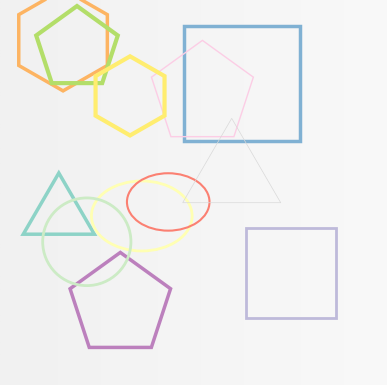[{"shape": "triangle", "thickness": 2.5, "radius": 0.53, "center": [0.152, 0.445]}, {"shape": "oval", "thickness": 2, "radius": 0.65, "center": [0.366, 0.439]}, {"shape": "square", "thickness": 2, "radius": 0.58, "center": [0.751, 0.291]}, {"shape": "oval", "thickness": 1.5, "radius": 0.53, "center": [0.434, 0.475]}, {"shape": "square", "thickness": 2.5, "radius": 0.75, "center": [0.625, 0.783]}, {"shape": "hexagon", "thickness": 2.5, "radius": 0.66, "center": [0.163, 0.896]}, {"shape": "pentagon", "thickness": 3, "radius": 0.55, "center": [0.199, 0.874]}, {"shape": "pentagon", "thickness": 1, "radius": 0.69, "center": [0.522, 0.757]}, {"shape": "triangle", "thickness": 0.5, "radius": 0.73, "center": [0.598, 0.547]}, {"shape": "pentagon", "thickness": 2.5, "radius": 0.68, "center": [0.31, 0.208]}, {"shape": "circle", "thickness": 2, "radius": 0.57, "center": [0.224, 0.372]}, {"shape": "hexagon", "thickness": 3, "radius": 0.51, "center": [0.336, 0.751]}]